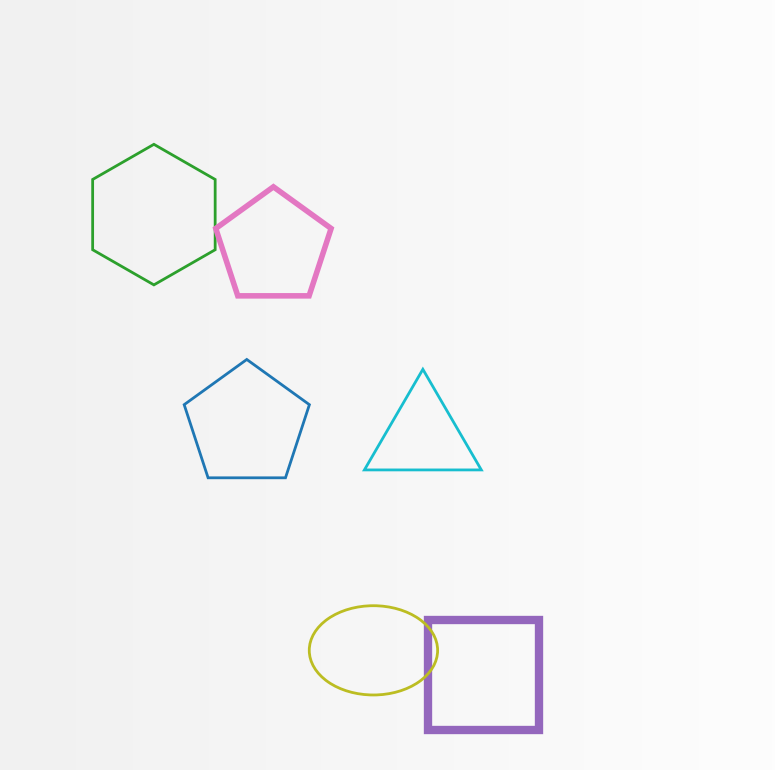[{"shape": "pentagon", "thickness": 1, "radius": 0.42, "center": [0.318, 0.448]}, {"shape": "hexagon", "thickness": 1, "radius": 0.46, "center": [0.199, 0.721]}, {"shape": "square", "thickness": 3, "radius": 0.36, "center": [0.624, 0.123]}, {"shape": "pentagon", "thickness": 2, "radius": 0.39, "center": [0.353, 0.679]}, {"shape": "oval", "thickness": 1, "radius": 0.41, "center": [0.482, 0.155]}, {"shape": "triangle", "thickness": 1, "radius": 0.44, "center": [0.546, 0.433]}]